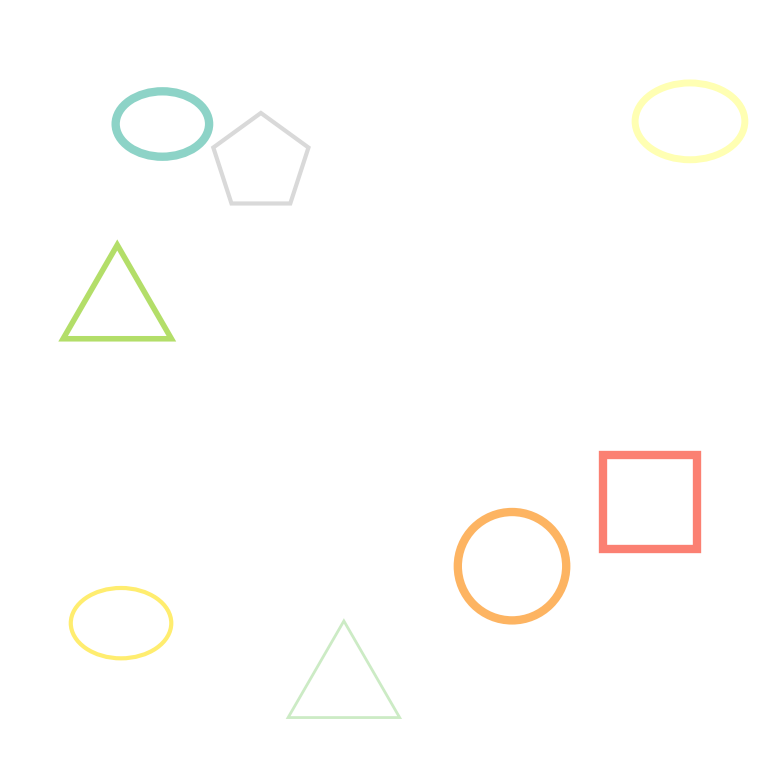[{"shape": "oval", "thickness": 3, "radius": 0.3, "center": [0.211, 0.839]}, {"shape": "oval", "thickness": 2.5, "radius": 0.36, "center": [0.896, 0.842]}, {"shape": "square", "thickness": 3, "radius": 0.31, "center": [0.844, 0.348]}, {"shape": "circle", "thickness": 3, "radius": 0.35, "center": [0.665, 0.265]}, {"shape": "triangle", "thickness": 2, "radius": 0.41, "center": [0.152, 0.601]}, {"shape": "pentagon", "thickness": 1.5, "radius": 0.32, "center": [0.339, 0.788]}, {"shape": "triangle", "thickness": 1, "radius": 0.42, "center": [0.447, 0.11]}, {"shape": "oval", "thickness": 1.5, "radius": 0.33, "center": [0.157, 0.191]}]